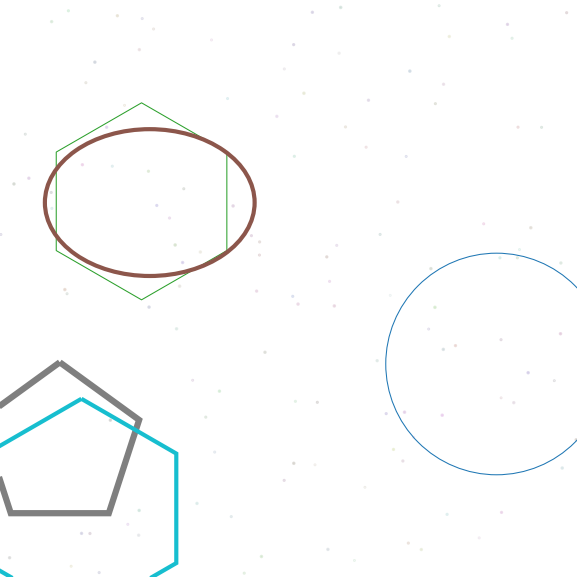[{"shape": "circle", "thickness": 0.5, "radius": 0.96, "center": [0.86, 0.369]}, {"shape": "hexagon", "thickness": 0.5, "radius": 0.85, "center": [0.245, 0.651]}, {"shape": "oval", "thickness": 2, "radius": 0.91, "center": [0.259, 0.648]}, {"shape": "pentagon", "thickness": 3, "radius": 0.72, "center": [0.104, 0.227]}, {"shape": "hexagon", "thickness": 2, "radius": 0.95, "center": [0.141, 0.119]}]